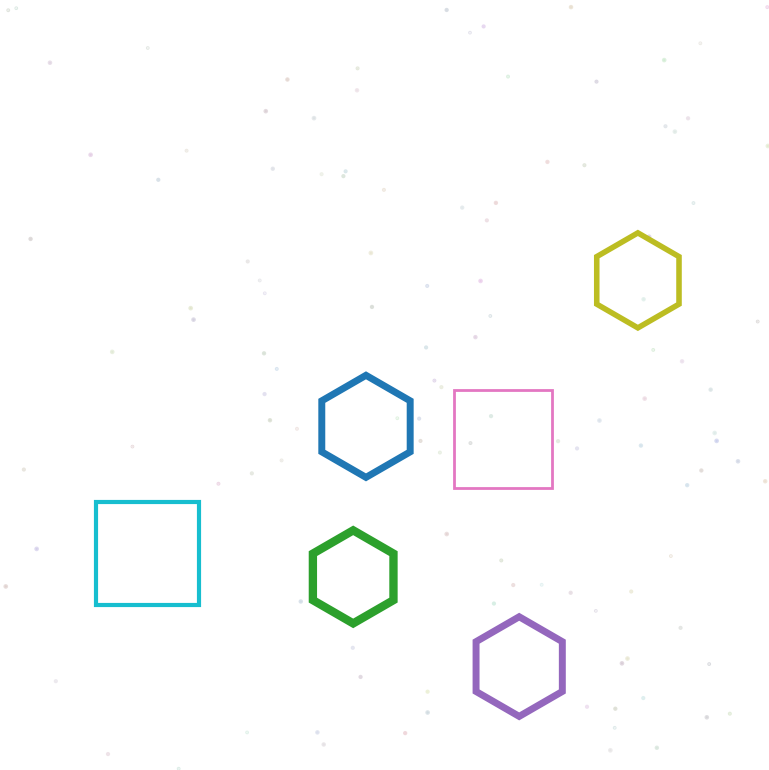[{"shape": "hexagon", "thickness": 2.5, "radius": 0.33, "center": [0.475, 0.446]}, {"shape": "hexagon", "thickness": 3, "radius": 0.3, "center": [0.459, 0.251]}, {"shape": "hexagon", "thickness": 2.5, "radius": 0.32, "center": [0.674, 0.134]}, {"shape": "square", "thickness": 1, "radius": 0.32, "center": [0.653, 0.43]}, {"shape": "hexagon", "thickness": 2, "radius": 0.31, "center": [0.828, 0.636]}, {"shape": "square", "thickness": 1.5, "radius": 0.33, "center": [0.191, 0.281]}]